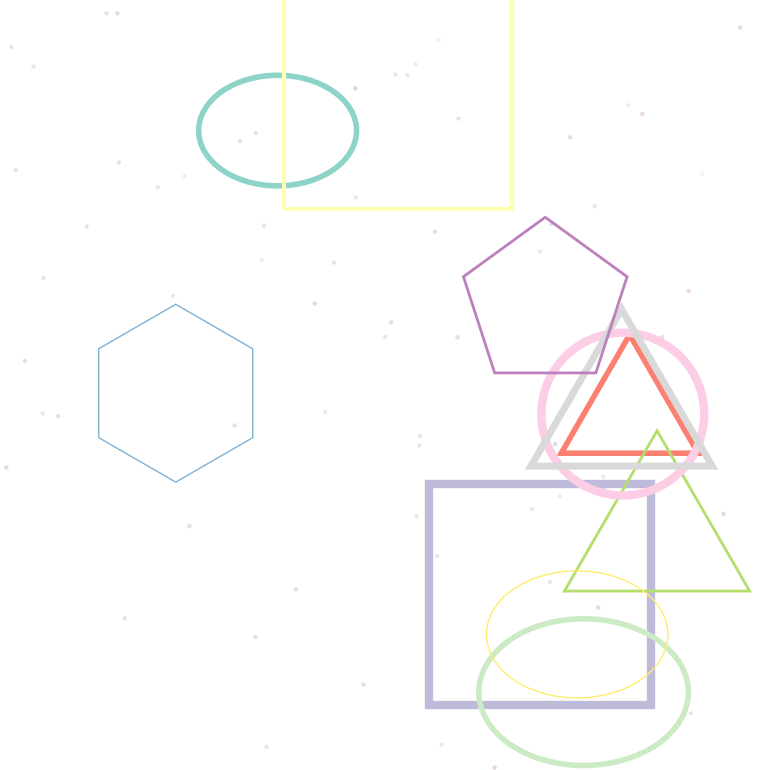[{"shape": "oval", "thickness": 2, "radius": 0.51, "center": [0.361, 0.83]}, {"shape": "square", "thickness": 1.5, "radius": 0.74, "center": [0.517, 0.877]}, {"shape": "square", "thickness": 3, "radius": 0.72, "center": [0.701, 0.228]}, {"shape": "triangle", "thickness": 2, "radius": 0.51, "center": [0.818, 0.463]}, {"shape": "hexagon", "thickness": 0.5, "radius": 0.58, "center": [0.228, 0.489]}, {"shape": "triangle", "thickness": 1, "radius": 0.69, "center": [0.853, 0.302]}, {"shape": "circle", "thickness": 3, "radius": 0.53, "center": [0.809, 0.462]}, {"shape": "triangle", "thickness": 2.5, "radius": 0.68, "center": [0.807, 0.463]}, {"shape": "pentagon", "thickness": 1, "radius": 0.56, "center": [0.708, 0.606]}, {"shape": "oval", "thickness": 2, "radius": 0.68, "center": [0.758, 0.101]}, {"shape": "oval", "thickness": 0.5, "radius": 0.59, "center": [0.75, 0.176]}]